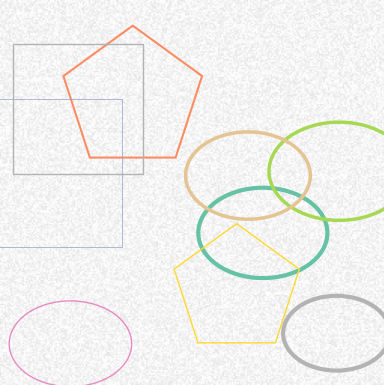[{"shape": "oval", "thickness": 3, "radius": 0.84, "center": [0.683, 0.395]}, {"shape": "pentagon", "thickness": 1.5, "radius": 0.95, "center": [0.345, 0.744]}, {"shape": "square", "thickness": 0.5, "radius": 0.96, "center": [0.126, 0.551]}, {"shape": "oval", "thickness": 1, "radius": 0.8, "center": [0.183, 0.107]}, {"shape": "oval", "thickness": 2.5, "radius": 0.91, "center": [0.881, 0.555]}, {"shape": "pentagon", "thickness": 1, "radius": 0.86, "center": [0.615, 0.248]}, {"shape": "oval", "thickness": 2.5, "radius": 0.81, "center": [0.644, 0.544]}, {"shape": "square", "thickness": 1, "radius": 0.84, "center": [0.201, 0.717]}, {"shape": "oval", "thickness": 3, "radius": 0.69, "center": [0.874, 0.135]}]